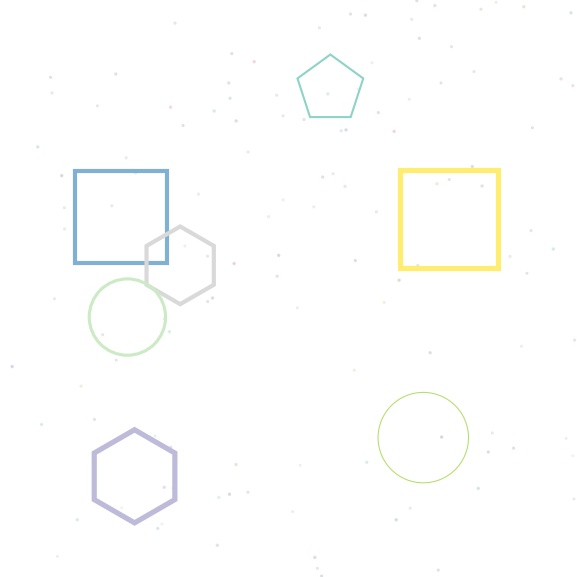[{"shape": "pentagon", "thickness": 1, "radius": 0.3, "center": [0.572, 0.845]}, {"shape": "hexagon", "thickness": 2.5, "radius": 0.4, "center": [0.233, 0.174]}, {"shape": "square", "thickness": 2, "radius": 0.4, "center": [0.21, 0.624]}, {"shape": "circle", "thickness": 0.5, "radius": 0.39, "center": [0.733, 0.241]}, {"shape": "hexagon", "thickness": 2, "radius": 0.34, "center": [0.312, 0.54]}, {"shape": "circle", "thickness": 1.5, "radius": 0.33, "center": [0.221, 0.45]}, {"shape": "square", "thickness": 2.5, "radius": 0.42, "center": [0.777, 0.62]}]